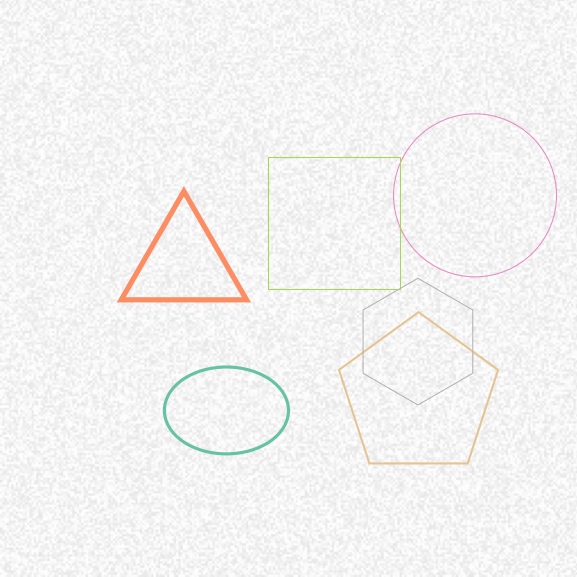[{"shape": "oval", "thickness": 1.5, "radius": 0.54, "center": [0.392, 0.288]}, {"shape": "triangle", "thickness": 2.5, "radius": 0.63, "center": [0.318, 0.543]}, {"shape": "circle", "thickness": 0.5, "radius": 0.71, "center": [0.823, 0.661]}, {"shape": "square", "thickness": 0.5, "radius": 0.57, "center": [0.578, 0.613]}, {"shape": "pentagon", "thickness": 1, "radius": 0.72, "center": [0.725, 0.314]}, {"shape": "hexagon", "thickness": 0.5, "radius": 0.55, "center": [0.724, 0.408]}]